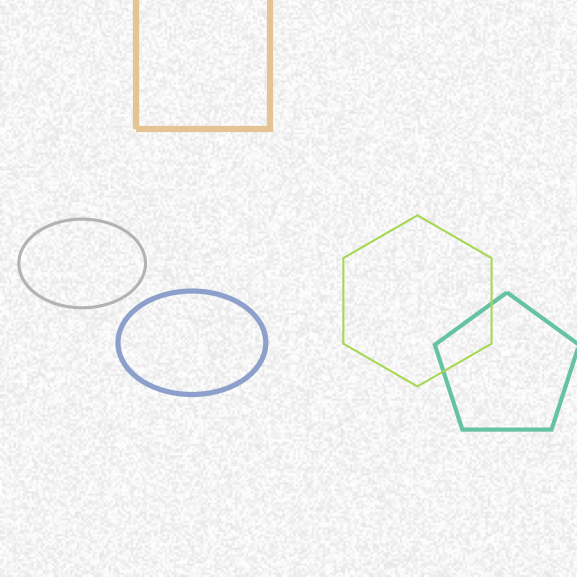[{"shape": "pentagon", "thickness": 2, "radius": 0.66, "center": [0.878, 0.362]}, {"shape": "oval", "thickness": 2.5, "radius": 0.64, "center": [0.332, 0.406]}, {"shape": "hexagon", "thickness": 1, "radius": 0.74, "center": [0.723, 0.478]}, {"shape": "square", "thickness": 3, "radius": 0.58, "center": [0.352, 0.893]}, {"shape": "oval", "thickness": 1.5, "radius": 0.55, "center": [0.142, 0.543]}]